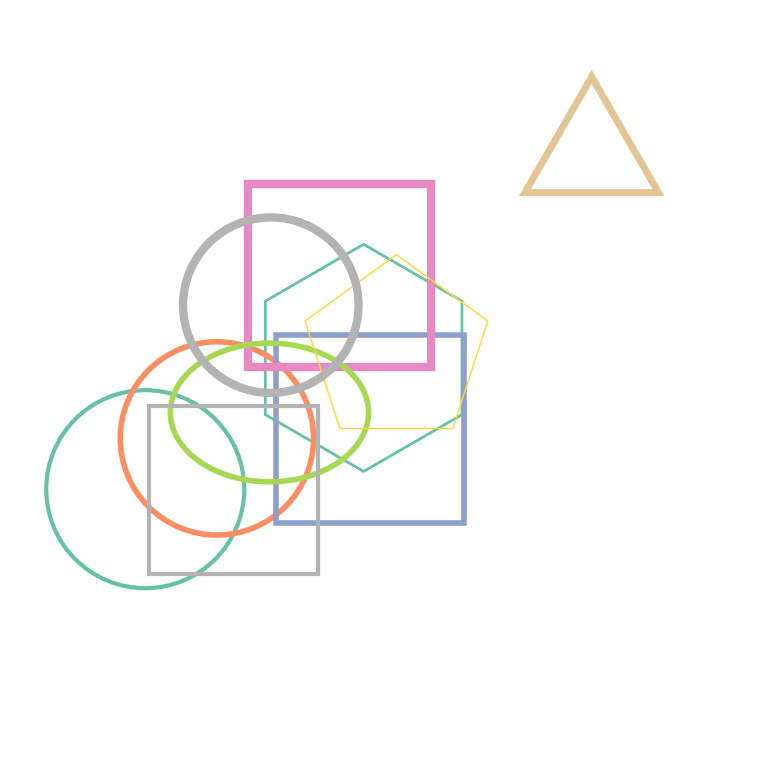[{"shape": "hexagon", "thickness": 1, "radius": 0.74, "center": [0.472, 0.535]}, {"shape": "circle", "thickness": 1.5, "radius": 0.64, "center": [0.189, 0.365]}, {"shape": "circle", "thickness": 2, "radius": 0.63, "center": [0.282, 0.431]}, {"shape": "square", "thickness": 2, "radius": 0.61, "center": [0.481, 0.443]}, {"shape": "square", "thickness": 3, "radius": 0.59, "center": [0.441, 0.642]}, {"shape": "oval", "thickness": 2, "radius": 0.64, "center": [0.35, 0.464]}, {"shape": "pentagon", "thickness": 0.5, "radius": 0.62, "center": [0.515, 0.545]}, {"shape": "triangle", "thickness": 2.5, "radius": 0.5, "center": [0.768, 0.8]}, {"shape": "square", "thickness": 1.5, "radius": 0.55, "center": [0.303, 0.363]}, {"shape": "circle", "thickness": 3, "radius": 0.57, "center": [0.352, 0.604]}]